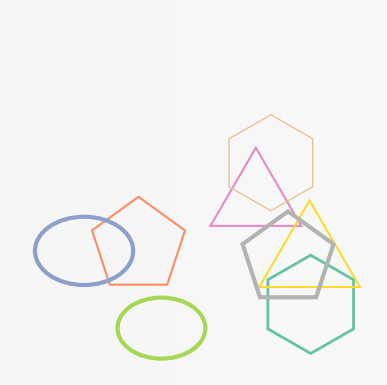[{"shape": "hexagon", "thickness": 2, "radius": 0.64, "center": [0.802, 0.21]}, {"shape": "pentagon", "thickness": 1.5, "radius": 0.63, "center": [0.357, 0.363]}, {"shape": "oval", "thickness": 3, "radius": 0.63, "center": [0.217, 0.348]}, {"shape": "triangle", "thickness": 1.5, "radius": 0.68, "center": [0.66, 0.481]}, {"shape": "oval", "thickness": 3, "radius": 0.57, "center": [0.417, 0.148]}, {"shape": "triangle", "thickness": 1.5, "radius": 0.75, "center": [0.799, 0.329]}, {"shape": "hexagon", "thickness": 1, "radius": 0.62, "center": [0.699, 0.577]}, {"shape": "pentagon", "thickness": 3, "radius": 0.62, "center": [0.743, 0.328]}]